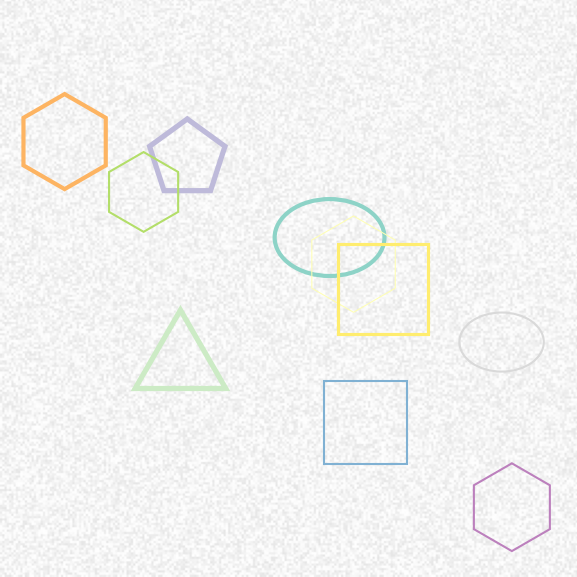[{"shape": "oval", "thickness": 2, "radius": 0.48, "center": [0.571, 0.588]}, {"shape": "hexagon", "thickness": 0.5, "radius": 0.42, "center": [0.612, 0.542]}, {"shape": "pentagon", "thickness": 2.5, "radius": 0.34, "center": [0.324, 0.725]}, {"shape": "square", "thickness": 1, "radius": 0.36, "center": [0.632, 0.268]}, {"shape": "hexagon", "thickness": 2, "radius": 0.41, "center": [0.112, 0.754]}, {"shape": "hexagon", "thickness": 1, "radius": 0.35, "center": [0.249, 0.667]}, {"shape": "oval", "thickness": 1, "radius": 0.37, "center": [0.869, 0.407]}, {"shape": "hexagon", "thickness": 1, "radius": 0.38, "center": [0.886, 0.121]}, {"shape": "triangle", "thickness": 2.5, "radius": 0.45, "center": [0.312, 0.372]}, {"shape": "square", "thickness": 1.5, "radius": 0.39, "center": [0.663, 0.499]}]